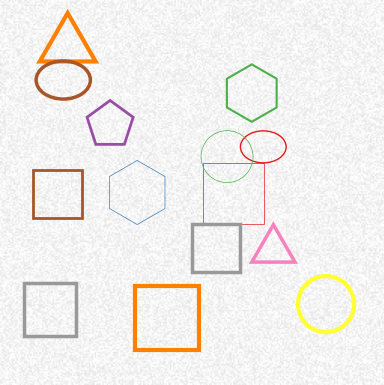[{"shape": "square", "thickness": 0.5, "radius": 0.4, "center": [0.606, 0.497]}, {"shape": "oval", "thickness": 1, "radius": 0.3, "center": [0.684, 0.619]}, {"shape": "hexagon", "thickness": 0.5, "radius": 0.42, "center": [0.356, 0.5]}, {"shape": "circle", "thickness": 0.5, "radius": 0.34, "center": [0.59, 0.593]}, {"shape": "hexagon", "thickness": 1.5, "radius": 0.37, "center": [0.654, 0.758]}, {"shape": "pentagon", "thickness": 2, "radius": 0.31, "center": [0.286, 0.676]}, {"shape": "triangle", "thickness": 3, "radius": 0.42, "center": [0.176, 0.882]}, {"shape": "square", "thickness": 3, "radius": 0.42, "center": [0.433, 0.173]}, {"shape": "circle", "thickness": 3, "radius": 0.36, "center": [0.847, 0.21]}, {"shape": "square", "thickness": 2, "radius": 0.31, "center": [0.149, 0.496]}, {"shape": "oval", "thickness": 2.5, "radius": 0.35, "center": [0.164, 0.792]}, {"shape": "triangle", "thickness": 2.5, "radius": 0.32, "center": [0.71, 0.352]}, {"shape": "square", "thickness": 2.5, "radius": 0.34, "center": [0.13, 0.195]}, {"shape": "square", "thickness": 2.5, "radius": 0.31, "center": [0.561, 0.355]}]